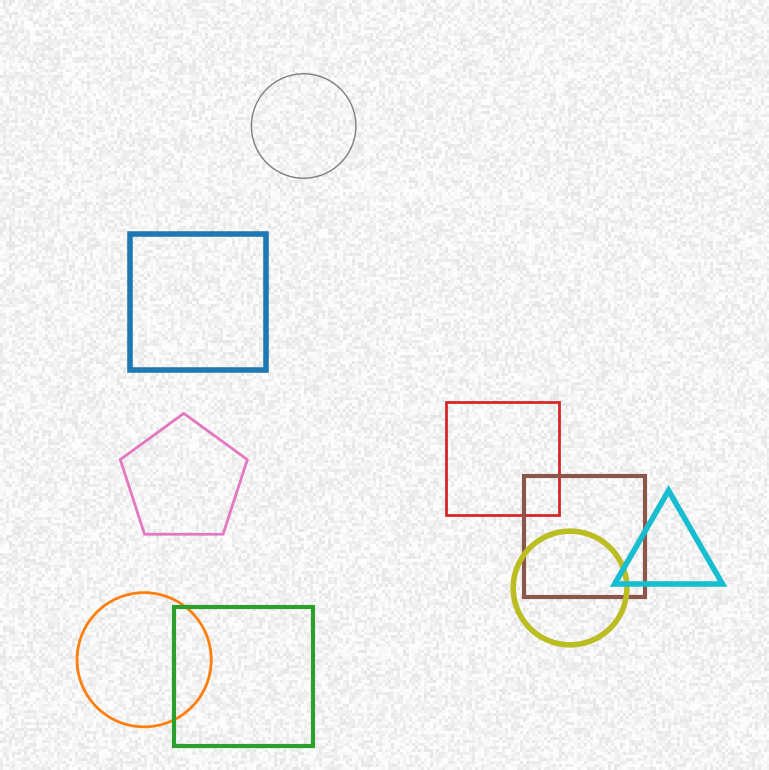[{"shape": "square", "thickness": 2, "radius": 0.44, "center": [0.257, 0.607]}, {"shape": "circle", "thickness": 1, "radius": 0.44, "center": [0.187, 0.143]}, {"shape": "square", "thickness": 1.5, "radius": 0.45, "center": [0.317, 0.121]}, {"shape": "square", "thickness": 1, "radius": 0.37, "center": [0.652, 0.404]}, {"shape": "square", "thickness": 1.5, "radius": 0.39, "center": [0.759, 0.303]}, {"shape": "pentagon", "thickness": 1, "radius": 0.43, "center": [0.239, 0.376]}, {"shape": "circle", "thickness": 0.5, "radius": 0.34, "center": [0.394, 0.836]}, {"shape": "circle", "thickness": 2, "radius": 0.37, "center": [0.74, 0.236]}, {"shape": "triangle", "thickness": 2, "radius": 0.4, "center": [0.868, 0.282]}]